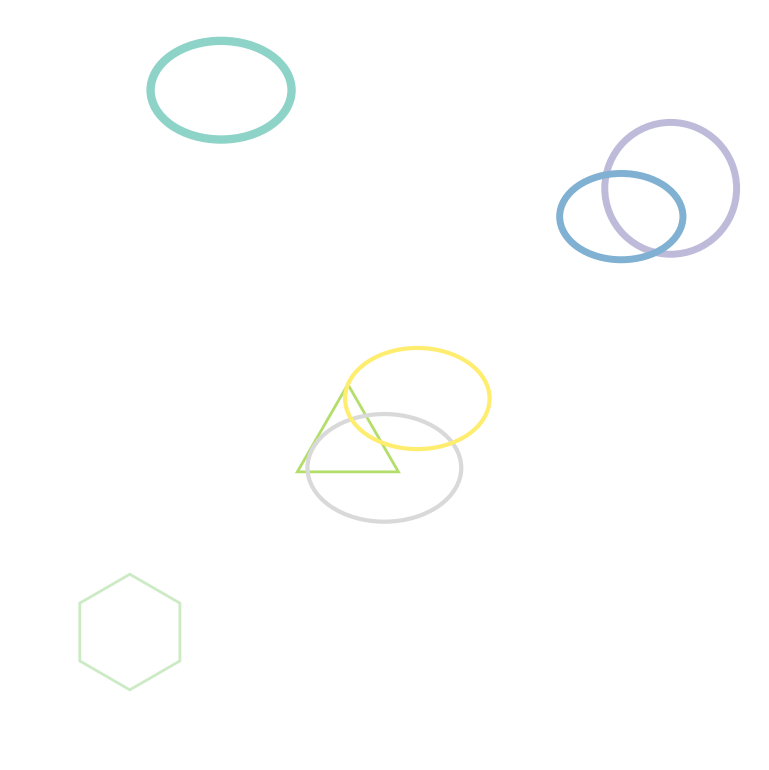[{"shape": "oval", "thickness": 3, "radius": 0.46, "center": [0.287, 0.883]}, {"shape": "circle", "thickness": 2.5, "radius": 0.43, "center": [0.871, 0.755]}, {"shape": "oval", "thickness": 2.5, "radius": 0.4, "center": [0.807, 0.719]}, {"shape": "triangle", "thickness": 1, "radius": 0.38, "center": [0.452, 0.425]}, {"shape": "oval", "thickness": 1.5, "radius": 0.5, "center": [0.499, 0.392]}, {"shape": "hexagon", "thickness": 1, "radius": 0.38, "center": [0.169, 0.179]}, {"shape": "oval", "thickness": 1.5, "radius": 0.47, "center": [0.542, 0.482]}]